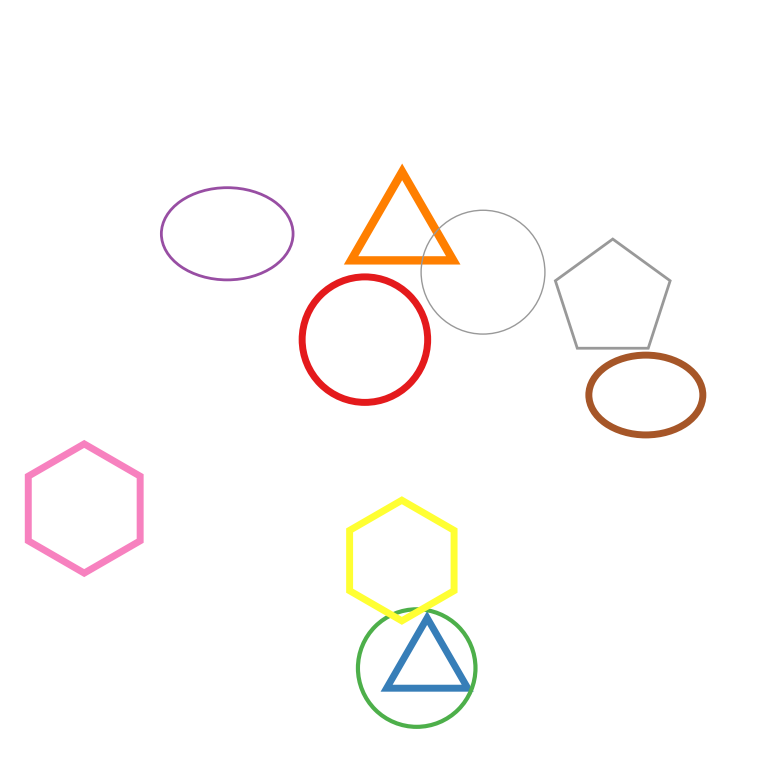[{"shape": "circle", "thickness": 2.5, "radius": 0.41, "center": [0.474, 0.559]}, {"shape": "triangle", "thickness": 2.5, "radius": 0.3, "center": [0.555, 0.137]}, {"shape": "circle", "thickness": 1.5, "radius": 0.38, "center": [0.541, 0.132]}, {"shape": "oval", "thickness": 1, "radius": 0.43, "center": [0.295, 0.696]}, {"shape": "triangle", "thickness": 3, "radius": 0.38, "center": [0.522, 0.7]}, {"shape": "hexagon", "thickness": 2.5, "radius": 0.39, "center": [0.522, 0.272]}, {"shape": "oval", "thickness": 2.5, "radius": 0.37, "center": [0.839, 0.487]}, {"shape": "hexagon", "thickness": 2.5, "radius": 0.42, "center": [0.109, 0.34]}, {"shape": "circle", "thickness": 0.5, "radius": 0.4, "center": [0.627, 0.647]}, {"shape": "pentagon", "thickness": 1, "radius": 0.39, "center": [0.796, 0.611]}]